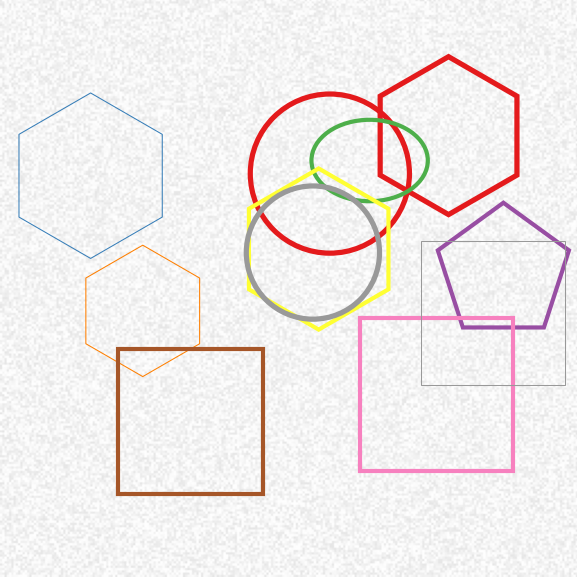[{"shape": "hexagon", "thickness": 2.5, "radius": 0.68, "center": [0.777, 0.764]}, {"shape": "circle", "thickness": 2.5, "radius": 0.69, "center": [0.571, 0.699]}, {"shape": "hexagon", "thickness": 0.5, "radius": 0.72, "center": [0.157, 0.695]}, {"shape": "oval", "thickness": 2, "radius": 0.5, "center": [0.64, 0.721]}, {"shape": "pentagon", "thickness": 2, "radius": 0.6, "center": [0.872, 0.529]}, {"shape": "hexagon", "thickness": 0.5, "radius": 0.57, "center": [0.247, 0.461]}, {"shape": "hexagon", "thickness": 2, "radius": 0.7, "center": [0.552, 0.568]}, {"shape": "square", "thickness": 2, "radius": 0.63, "center": [0.329, 0.27]}, {"shape": "square", "thickness": 2, "radius": 0.66, "center": [0.756, 0.316]}, {"shape": "circle", "thickness": 2.5, "radius": 0.58, "center": [0.542, 0.562]}, {"shape": "square", "thickness": 0.5, "radius": 0.62, "center": [0.854, 0.457]}]